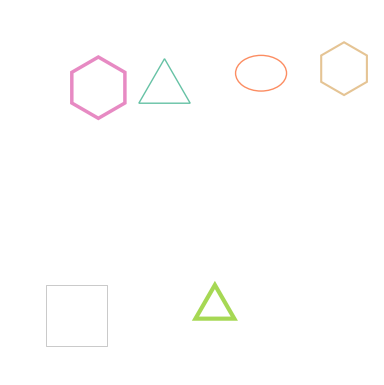[{"shape": "triangle", "thickness": 1, "radius": 0.39, "center": [0.427, 0.77]}, {"shape": "oval", "thickness": 1, "radius": 0.33, "center": [0.678, 0.81]}, {"shape": "hexagon", "thickness": 2.5, "radius": 0.4, "center": [0.255, 0.772]}, {"shape": "triangle", "thickness": 3, "radius": 0.29, "center": [0.558, 0.201]}, {"shape": "hexagon", "thickness": 1.5, "radius": 0.34, "center": [0.894, 0.822]}, {"shape": "square", "thickness": 0.5, "radius": 0.39, "center": [0.198, 0.181]}]